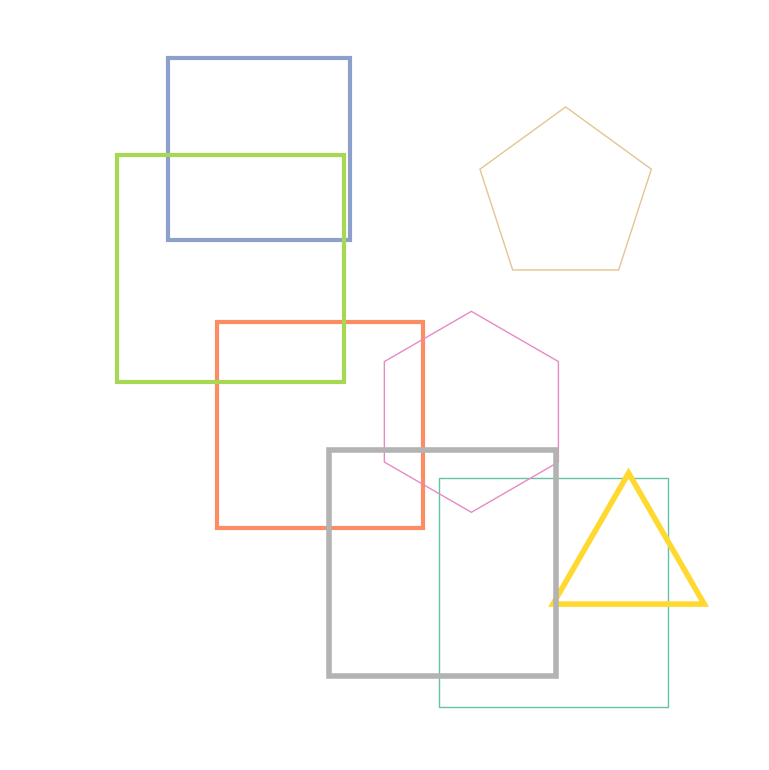[{"shape": "square", "thickness": 0.5, "radius": 0.74, "center": [0.719, 0.23]}, {"shape": "square", "thickness": 1.5, "radius": 0.67, "center": [0.415, 0.449]}, {"shape": "square", "thickness": 1.5, "radius": 0.59, "center": [0.337, 0.806]}, {"shape": "hexagon", "thickness": 0.5, "radius": 0.65, "center": [0.612, 0.465]}, {"shape": "square", "thickness": 1.5, "radius": 0.74, "center": [0.299, 0.651]}, {"shape": "triangle", "thickness": 2, "radius": 0.57, "center": [0.816, 0.272]}, {"shape": "pentagon", "thickness": 0.5, "radius": 0.59, "center": [0.735, 0.744]}, {"shape": "square", "thickness": 2, "radius": 0.73, "center": [0.575, 0.269]}]